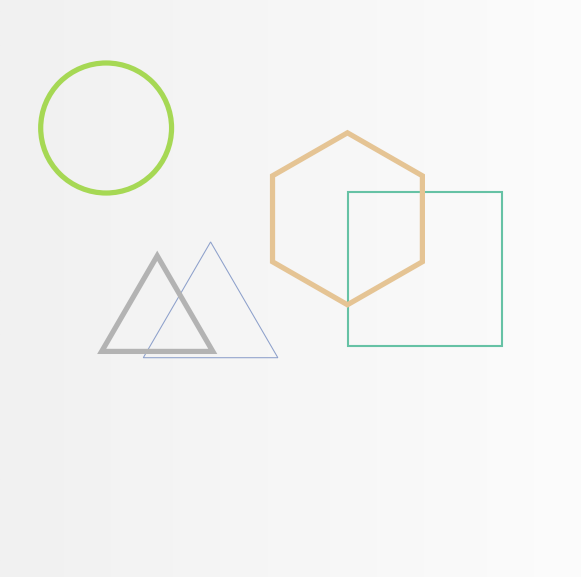[{"shape": "square", "thickness": 1, "radius": 0.67, "center": [0.731, 0.533]}, {"shape": "triangle", "thickness": 0.5, "radius": 0.67, "center": [0.362, 0.447]}, {"shape": "circle", "thickness": 2.5, "radius": 0.56, "center": [0.183, 0.777]}, {"shape": "hexagon", "thickness": 2.5, "radius": 0.74, "center": [0.598, 0.62]}, {"shape": "triangle", "thickness": 2.5, "radius": 0.55, "center": [0.271, 0.446]}]